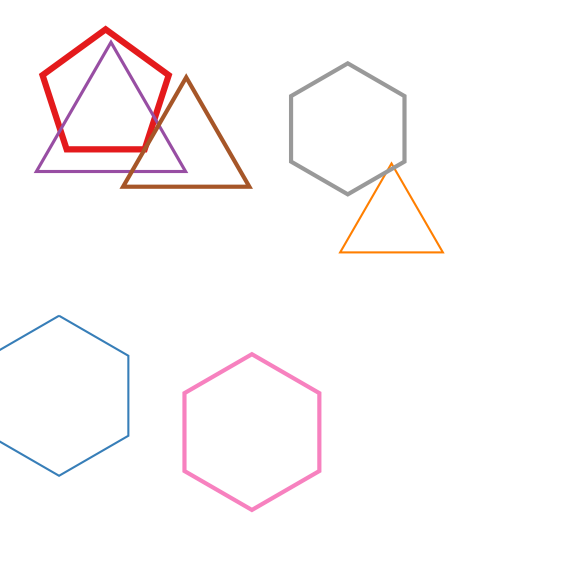[{"shape": "pentagon", "thickness": 3, "radius": 0.57, "center": [0.183, 0.833]}, {"shape": "hexagon", "thickness": 1, "radius": 0.69, "center": [0.102, 0.314]}, {"shape": "triangle", "thickness": 1.5, "radius": 0.75, "center": [0.192, 0.777]}, {"shape": "triangle", "thickness": 1, "radius": 0.51, "center": [0.678, 0.613]}, {"shape": "triangle", "thickness": 2, "radius": 0.63, "center": [0.322, 0.739]}, {"shape": "hexagon", "thickness": 2, "radius": 0.67, "center": [0.436, 0.251]}, {"shape": "hexagon", "thickness": 2, "radius": 0.57, "center": [0.602, 0.776]}]